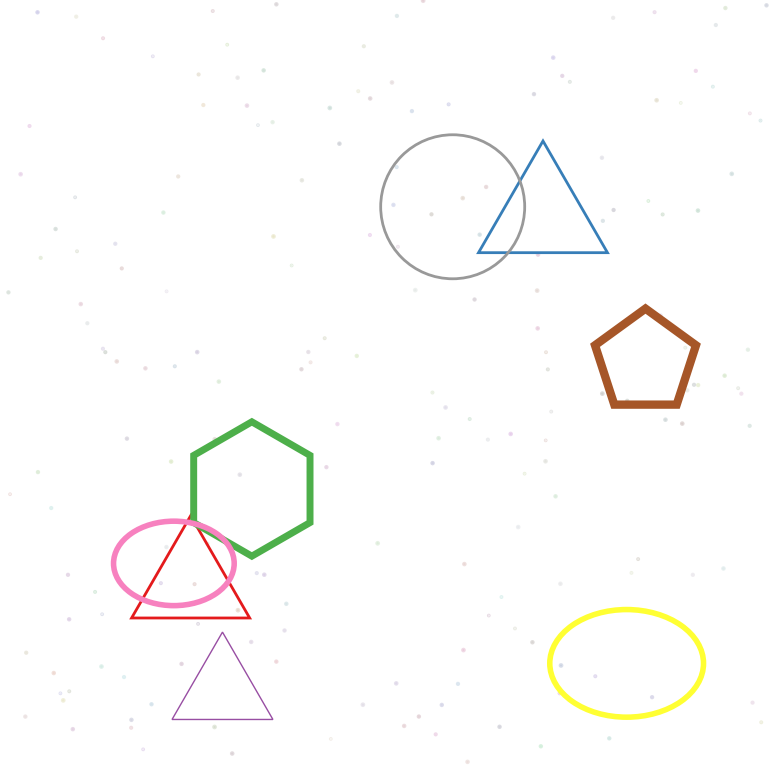[{"shape": "triangle", "thickness": 1, "radius": 0.44, "center": [0.248, 0.242]}, {"shape": "triangle", "thickness": 1, "radius": 0.48, "center": [0.705, 0.72]}, {"shape": "hexagon", "thickness": 2.5, "radius": 0.44, "center": [0.327, 0.365]}, {"shape": "triangle", "thickness": 0.5, "radius": 0.38, "center": [0.289, 0.103]}, {"shape": "oval", "thickness": 2, "radius": 0.5, "center": [0.814, 0.138]}, {"shape": "pentagon", "thickness": 3, "radius": 0.34, "center": [0.838, 0.53]}, {"shape": "oval", "thickness": 2, "radius": 0.39, "center": [0.226, 0.268]}, {"shape": "circle", "thickness": 1, "radius": 0.47, "center": [0.588, 0.731]}]